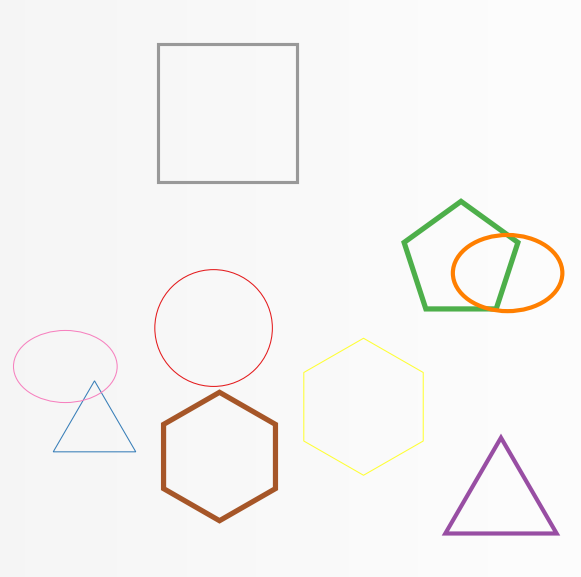[{"shape": "circle", "thickness": 0.5, "radius": 0.51, "center": [0.367, 0.431]}, {"shape": "triangle", "thickness": 0.5, "radius": 0.41, "center": [0.163, 0.258]}, {"shape": "pentagon", "thickness": 2.5, "radius": 0.51, "center": [0.793, 0.547]}, {"shape": "triangle", "thickness": 2, "radius": 0.55, "center": [0.862, 0.131]}, {"shape": "oval", "thickness": 2, "radius": 0.47, "center": [0.873, 0.526]}, {"shape": "hexagon", "thickness": 0.5, "radius": 0.59, "center": [0.625, 0.295]}, {"shape": "hexagon", "thickness": 2.5, "radius": 0.56, "center": [0.378, 0.209]}, {"shape": "oval", "thickness": 0.5, "radius": 0.45, "center": [0.112, 0.364]}, {"shape": "square", "thickness": 1.5, "radius": 0.6, "center": [0.392, 0.803]}]